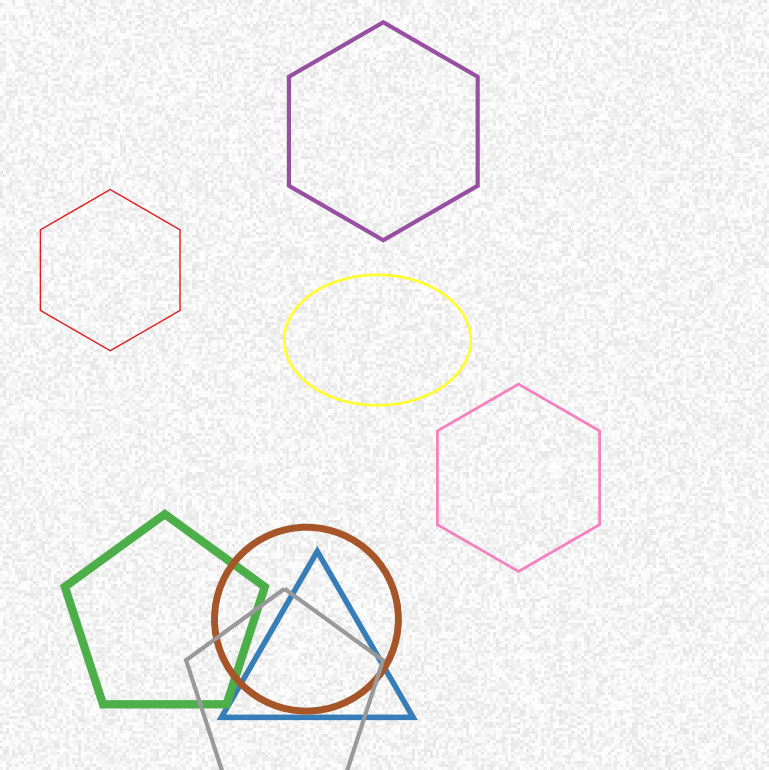[{"shape": "hexagon", "thickness": 0.5, "radius": 0.52, "center": [0.143, 0.649]}, {"shape": "triangle", "thickness": 2, "radius": 0.72, "center": [0.412, 0.14]}, {"shape": "pentagon", "thickness": 3, "radius": 0.68, "center": [0.214, 0.196]}, {"shape": "hexagon", "thickness": 1.5, "radius": 0.71, "center": [0.498, 0.83]}, {"shape": "oval", "thickness": 1, "radius": 0.61, "center": [0.49, 0.558]}, {"shape": "circle", "thickness": 2.5, "radius": 0.6, "center": [0.398, 0.196]}, {"shape": "hexagon", "thickness": 1, "radius": 0.61, "center": [0.673, 0.38]}, {"shape": "pentagon", "thickness": 1.5, "radius": 0.67, "center": [0.37, 0.101]}]